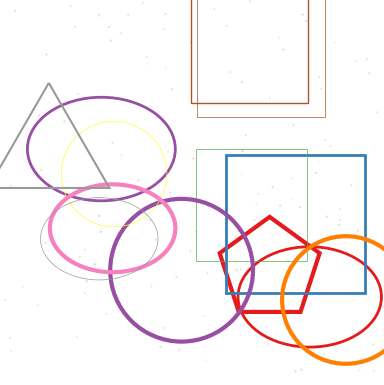[{"shape": "pentagon", "thickness": 3, "radius": 0.68, "center": [0.7, 0.3]}, {"shape": "oval", "thickness": 2, "radius": 0.93, "center": [0.805, 0.229]}, {"shape": "square", "thickness": 2, "radius": 0.9, "center": [0.767, 0.419]}, {"shape": "square", "thickness": 0.5, "radius": 0.72, "center": [0.653, 0.467]}, {"shape": "oval", "thickness": 2, "radius": 0.96, "center": [0.263, 0.613]}, {"shape": "circle", "thickness": 3, "radius": 0.93, "center": [0.472, 0.298]}, {"shape": "circle", "thickness": 3, "radius": 0.83, "center": [0.898, 0.221]}, {"shape": "circle", "thickness": 0.5, "radius": 0.69, "center": [0.296, 0.548]}, {"shape": "square", "thickness": 0.5, "radius": 0.83, "center": [0.677, 0.861]}, {"shape": "square", "thickness": 1, "radius": 0.76, "center": [0.648, 0.885]}, {"shape": "oval", "thickness": 3, "radius": 0.82, "center": [0.293, 0.407]}, {"shape": "oval", "thickness": 0.5, "radius": 0.76, "center": [0.258, 0.38]}, {"shape": "triangle", "thickness": 1.5, "radius": 0.91, "center": [0.127, 0.603]}]